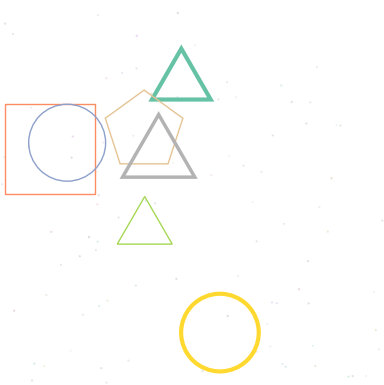[{"shape": "triangle", "thickness": 3, "radius": 0.44, "center": [0.471, 0.786]}, {"shape": "square", "thickness": 1, "radius": 0.58, "center": [0.13, 0.613]}, {"shape": "circle", "thickness": 1, "radius": 0.5, "center": [0.174, 0.629]}, {"shape": "triangle", "thickness": 1, "radius": 0.41, "center": [0.376, 0.407]}, {"shape": "circle", "thickness": 3, "radius": 0.5, "center": [0.571, 0.136]}, {"shape": "pentagon", "thickness": 1, "radius": 0.53, "center": [0.374, 0.66]}, {"shape": "triangle", "thickness": 2.5, "radius": 0.54, "center": [0.412, 0.594]}]